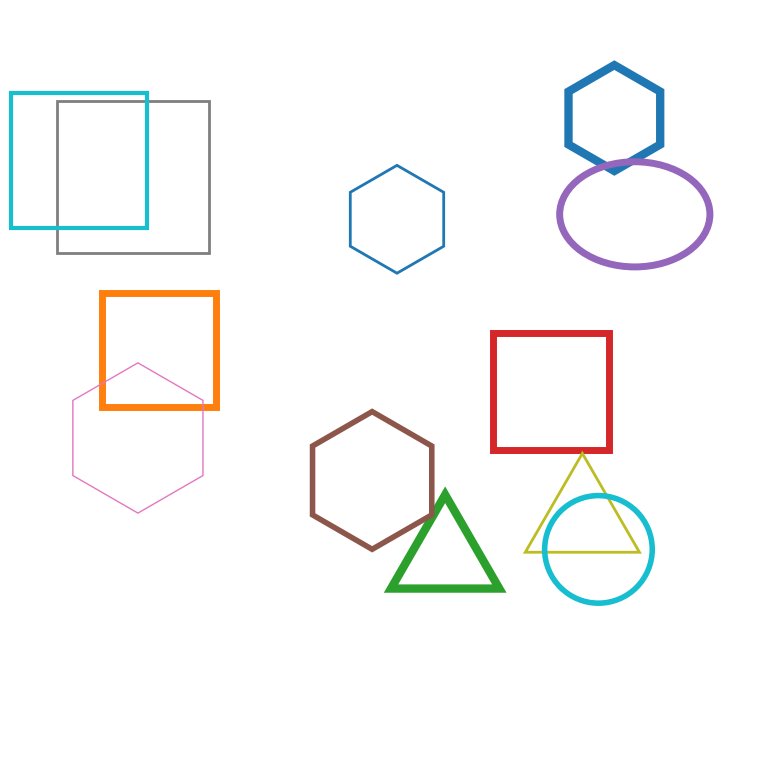[{"shape": "hexagon", "thickness": 1, "radius": 0.35, "center": [0.516, 0.715]}, {"shape": "hexagon", "thickness": 3, "radius": 0.34, "center": [0.798, 0.847]}, {"shape": "square", "thickness": 2.5, "radius": 0.37, "center": [0.206, 0.545]}, {"shape": "triangle", "thickness": 3, "radius": 0.41, "center": [0.578, 0.276]}, {"shape": "square", "thickness": 2.5, "radius": 0.38, "center": [0.715, 0.491]}, {"shape": "oval", "thickness": 2.5, "radius": 0.49, "center": [0.824, 0.722]}, {"shape": "hexagon", "thickness": 2, "radius": 0.45, "center": [0.483, 0.376]}, {"shape": "hexagon", "thickness": 0.5, "radius": 0.49, "center": [0.179, 0.431]}, {"shape": "square", "thickness": 1, "radius": 0.49, "center": [0.173, 0.77]}, {"shape": "triangle", "thickness": 1, "radius": 0.43, "center": [0.756, 0.326]}, {"shape": "square", "thickness": 1.5, "radius": 0.44, "center": [0.102, 0.792]}, {"shape": "circle", "thickness": 2, "radius": 0.35, "center": [0.777, 0.287]}]